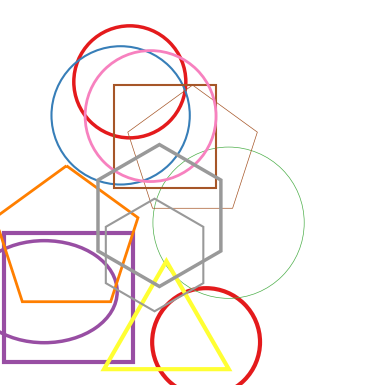[{"shape": "circle", "thickness": 2.5, "radius": 0.73, "center": [0.337, 0.787]}, {"shape": "circle", "thickness": 3, "radius": 0.7, "center": [0.535, 0.111]}, {"shape": "circle", "thickness": 1.5, "radius": 0.9, "center": [0.313, 0.7]}, {"shape": "circle", "thickness": 0.5, "radius": 0.98, "center": [0.594, 0.422]}, {"shape": "oval", "thickness": 2.5, "radius": 0.95, "center": [0.115, 0.242]}, {"shape": "square", "thickness": 3, "radius": 0.84, "center": [0.179, 0.228]}, {"shape": "pentagon", "thickness": 2, "radius": 0.98, "center": [0.173, 0.374]}, {"shape": "triangle", "thickness": 3, "radius": 0.94, "center": [0.432, 0.135]}, {"shape": "square", "thickness": 1.5, "radius": 0.67, "center": [0.428, 0.646]}, {"shape": "pentagon", "thickness": 0.5, "radius": 0.88, "center": [0.5, 0.602]}, {"shape": "circle", "thickness": 2, "radius": 0.85, "center": [0.391, 0.699]}, {"shape": "hexagon", "thickness": 1.5, "radius": 0.73, "center": [0.401, 0.338]}, {"shape": "hexagon", "thickness": 2.5, "radius": 0.92, "center": [0.414, 0.44]}]